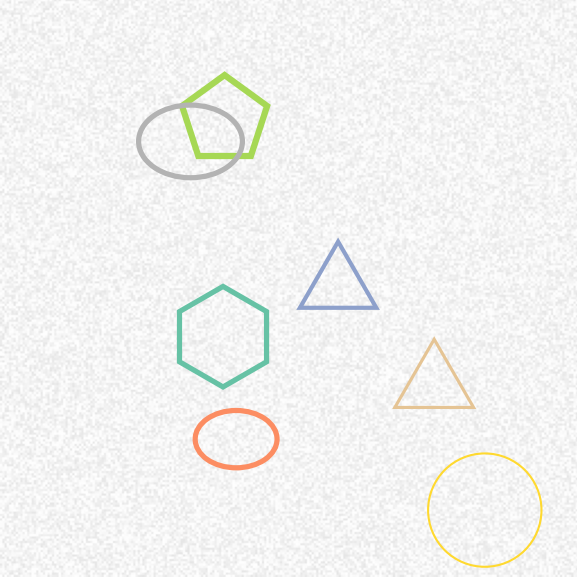[{"shape": "hexagon", "thickness": 2.5, "radius": 0.44, "center": [0.386, 0.416]}, {"shape": "oval", "thickness": 2.5, "radius": 0.35, "center": [0.409, 0.239]}, {"shape": "triangle", "thickness": 2, "radius": 0.38, "center": [0.585, 0.504]}, {"shape": "pentagon", "thickness": 3, "radius": 0.39, "center": [0.389, 0.792]}, {"shape": "circle", "thickness": 1, "radius": 0.49, "center": [0.839, 0.116]}, {"shape": "triangle", "thickness": 1.5, "radius": 0.39, "center": [0.752, 0.333]}, {"shape": "oval", "thickness": 2.5, "radius": 0.45, "center": [0.33, 0.754]}]